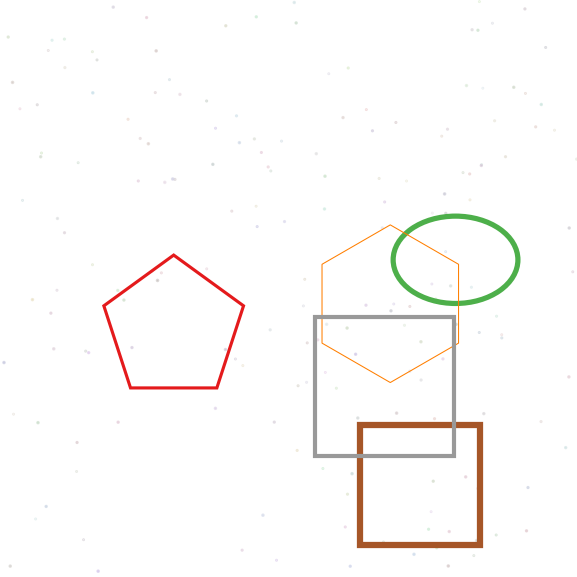[{"shape": "pentagon", "thickness": 1.5, "radius": 0.64, "center": [0.301, 0.43]}, {"shape": "oval", "thickness": 2.5, "radius": 0.54, "center": [0.789, 0.549]}, {"shape": "hexagon", "thickness": 0.5, "radius": 0.68, "center": [0.676, 0.473]}, {"shape": "square", "thickness": 3, "radius": 0.52, "center": [0.727, 0.159]}, {"shape": "square", "thickness": 2, "radius": 0.6, "center": [0.666, 0.33]}]